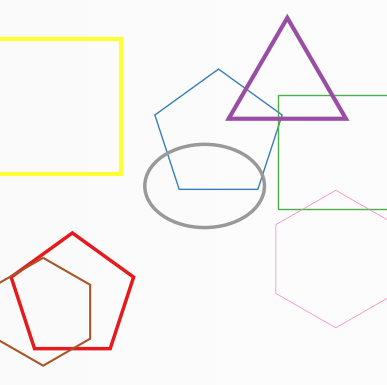[{"shape": "pentagon", "thickness": 2.5, "radius": 0.83, "center": [0.187, 0.229]}, {"shape": "pentagon", "thickness": 1, "radius": 0.86, "center": [0.564, 0.648]}, {"shape": "square", "thickness": 1, "radius": 0.74, "center": [0.864, 0.604]}, {"shape": "triangle", "thickness": 3, "radius": 0.87, "center": [0.741, 0.779]}, {"shape": "square", "thickness": 3, "radius": 0.88, "center": [0.136, 0.725]}, {"shape": "hexagon", "thickness": 1.5, "radius": 0.7, "center": [0.111, 0.19]}, {"shape": "hexagon", "thickness": 0.5, "radius": 0.89, "center": [0.867, 0.327]}, {"shape": "oval", "thickness": 2.5, "radius": 0.77, "center": [0.528, 0.517]}]